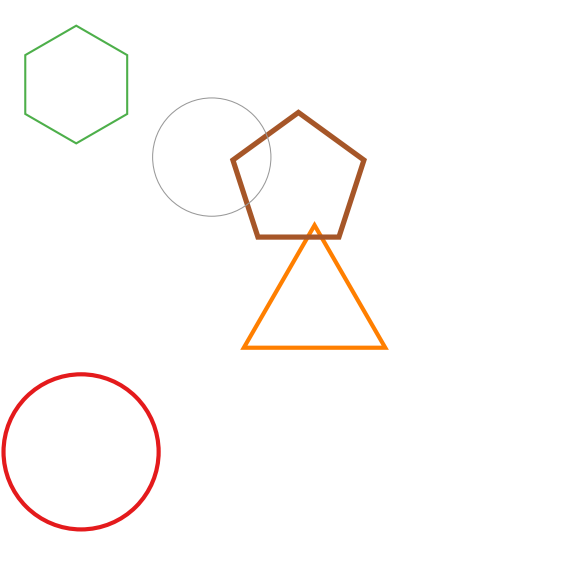[{"shape": "circle", "thickness": 2, "radius": 0.67, "center": [0.14, 0.217]}, {"shape": "hexagon", "thickness": 1, "radius": 0.51, "center": [0.132, 0.853]}, {"shape": "triangle", "thickness": 2, "radius": 0.71, "center": [0.545, 0.468]}, {"shape": "pentagon", "thickness": 2.5, "radius": 0.6, "center": [0.517, 0.685]}, {"shape": "circle", "thickness": 0.5, "radius": 0.51, "center": [0.367, 0.727]}]